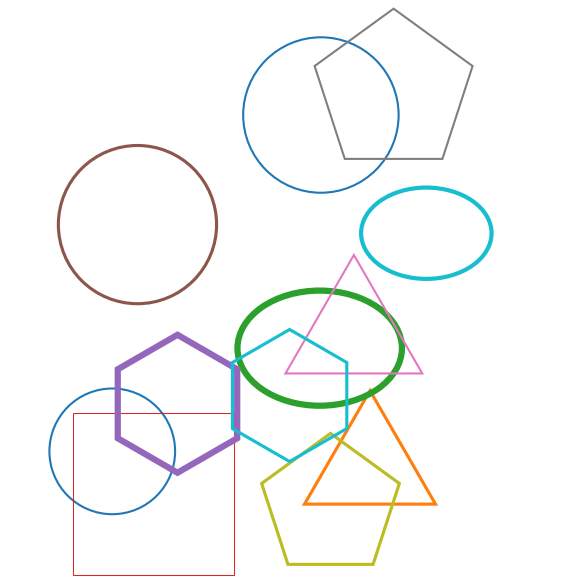[{"shape": "circle", "thickness": 1, "radius": 0.54, "center": [0.194, 0.218]}, {"shape": "circle", "thickness": 1, "radius": 0.67, "center": [0.556, 0.8]}, {"shape": "triangle", "thickness": 1.5, "radius": 0.65, "center": [0.641, 0.192]}, {"shape": "oval", "thickness": 3, "radius": 0.71, "center": [0.554, 0.396]}, {"shape": "square", "thickness": 0.5, "radius": 0.7, "center": [0.266, 0.143]}, {"shape": "hexagon", "thickness": 3, "radius": 0.6, "center": [0.307, 0.3]}, {"shape": "circle", "thickness": 1.5, "radius": 0.68, "center": [0.238, 0.61]}, {"shape": "triangle", "thickness": 1, "radius": 0.68, "center": [0.613, 0.421]}, {"shape": "pentagon", "thickness": 1, "radius": 0.72, "center": [0.682, 0.84]}, {"shape": "pentagon", "thickness": 1.5, "radius": 0.63, "center": [0.572, 0.123]}, {"shape": "hexagon", "thickness": 1.5, "radius": 0.57, "center": [0.501, 0.314]}, {"shape": "oval", "thickness": 2, "radius": 0.56, "center": [0.738, 0.595]}]